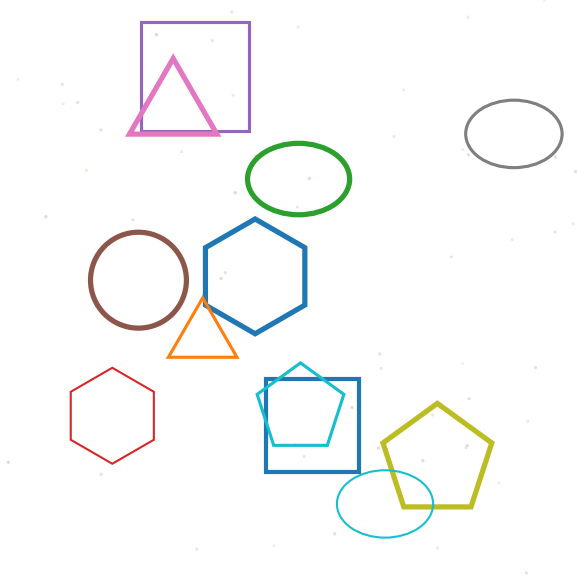[{"shape": "square", "thickness": 2, "radius": 0.4, "center": [0.541, 0.262]}, {"shape": "hexagon", "thickness": 2.5, "radius": 0.5, "center": [0.442, 0.521]}, {"shape": "triangle", "thickness": 1.5, "radius": 0.34, "center": [0.351, 0.415]}, {"shape": "oval", "thickness": 2.5, "radius": 0.44, "center": [0.517, 0.689]}, {"shape": "hexagon", "thickness": 1, "radius": 0.42, "center": [0.194, 0.279]}, {"shape": "square", "thickness": 1.5, "radius": 0.47, "center": [0.338, 0.866]}, {"shape": "circle", "thickness": 2.5, "radius": 0.42, "center": [0.24, 0.514]}, {"shape": "triangle", "thickness": 2.5, "radius": 0.44, "center": [0.3, 0.811]}, {"shape": "oval", "thickness": 1.5, "radius": 0.42, "center": [0.89, 0.767]}, {"shape": "pentagon", "thickness": 2.5, "radius": 0.5, "center": [0.757, 0.202]}, {"shape": "oval", "thickness": 1, "radius": 0.42, "center": [0.667, 0.127]}, {"shape": "pentagon", "thickness": 1.5, "radius": 0.39, "center": [0.52, 0.292]}]